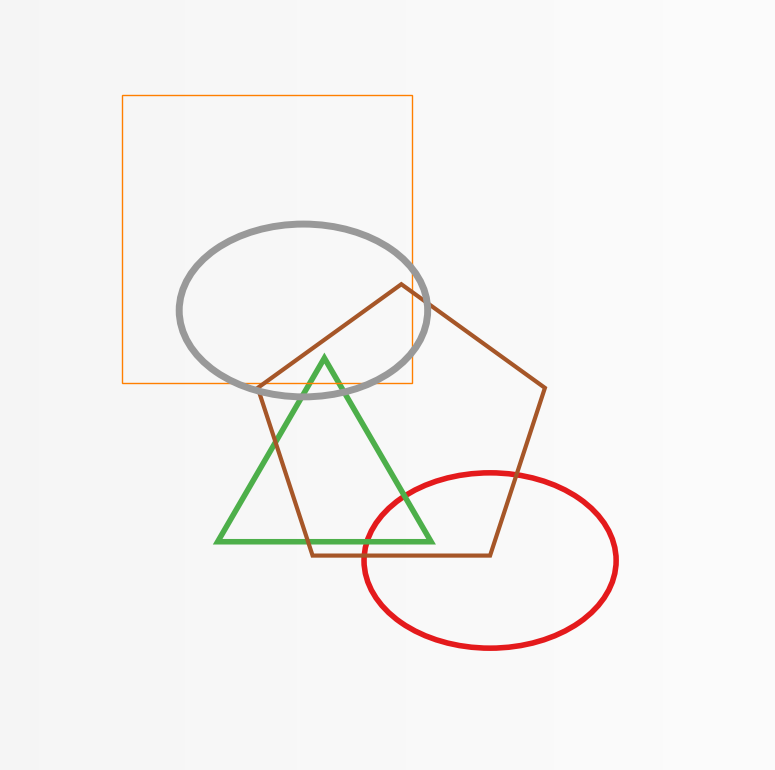[{"shape": "oval", "thickness": 2, "radius": 0.81, "center": [0.632, 0.272]}, {"shape": "triangle", "thickness": 2, "radius": 0.8, "center": [0.419, 0.376]}, {"shape": "square", "thickness": 0.5, "radius": 0.93, "center": [0.344, 0.69]}, {"shape": "pentagon", "thickness": 1.5, "radius": 0.97, "center": [0.518, 0.436]}, {"shape": "oval", "thickness": 2.5, "radius": 0.8, "center": [0.392, 0.597]}]